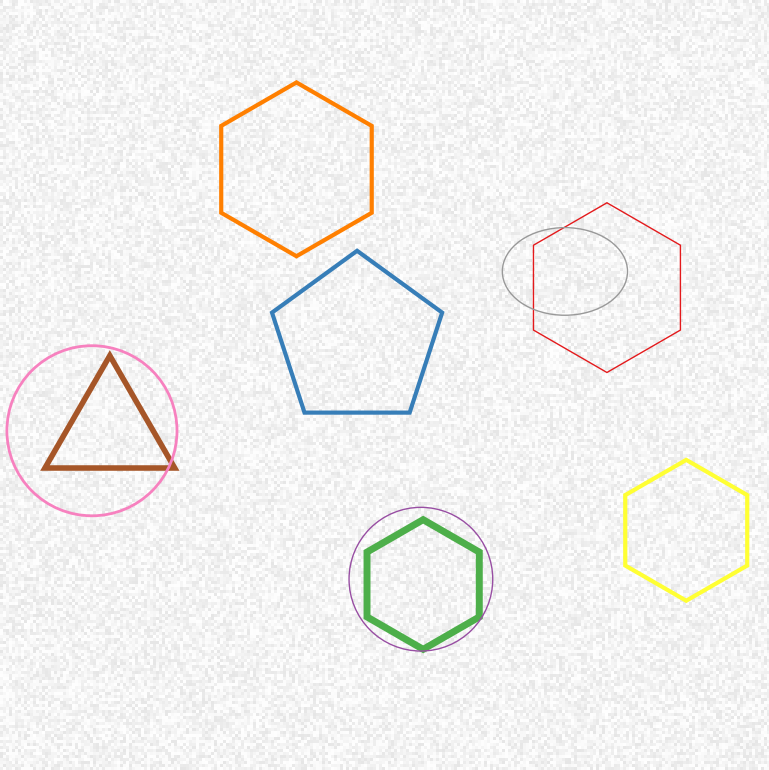[{"shape": "hexagon", "thickness": 0.5, "radius": 0.55, "center": [0.788, 0.626]}, {"shape": "pentagon", "thickness": 1.5, "radius": 0.58, "center": [0.464, 0.558]}, {"shape": "hexagon", "thickness": 2.5, "radius": 0.42, "center": [0.55, 0.241]}, {"shape": "circle", "thickness": 0.5, "radius": 0.47, "center": [0.547, 0.248]}, {"shape": "hexagon", "thickness": 1.5, "radius": 0.56, "center": [0.385, 0.78]}, {"shape": "hexagon", "thickness": 1.5, "radius": 0.46, "center": [0.891, 0.311]}, {"shape": "triangle", "thickness": 2, "radius": 0.49, "center": [0.143, 0.441]}, {"shape": "circle", "thickness": 1, "radius": 0.55, "center": [0.119, 0.441]}, {"shape": "oval", "thickness": 0.5, "radius": 0.41, "center": [0.734, 0.647]}]